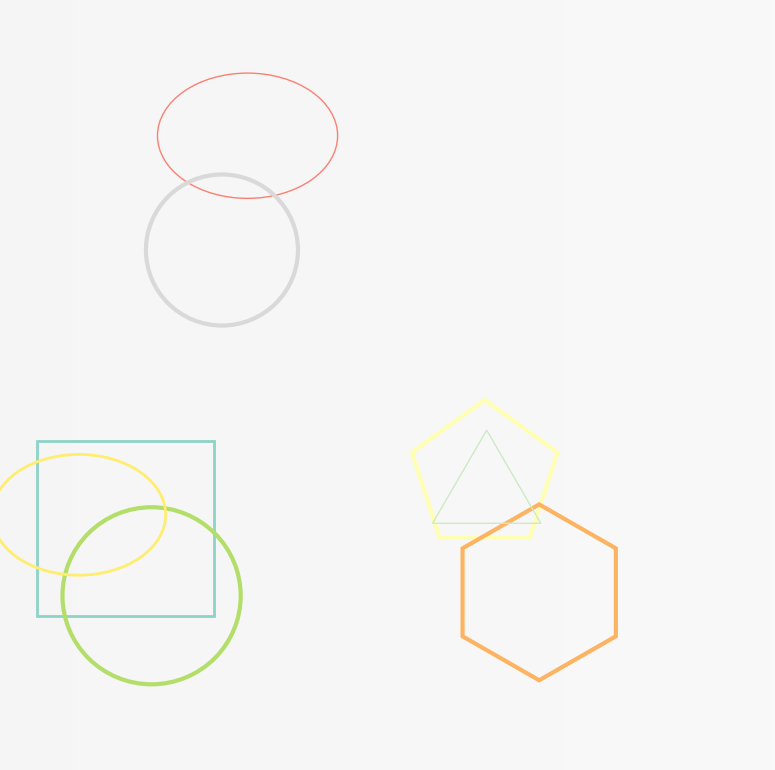[{"shape": "square", "thickness": 1, "radius": 0.57, "center": [0.162, 0.313]}, {"shape": "pentagon", "thickness": 1.5, "radius": 0.49, "center": [0.625, 0.382]}, {"shape": "oval", "thickness": 0.5, "radius": 0.58, "center": [0.319, 0.824]}, {"shape": "hexagon", "thickness": 1.5, "radius": 0.57, "center": [0.696, 0.231]}, {"shape": "circle", "thickness": 1.5, "radius": 0.57, "center": [0.196, 0.226]}, {"shape": "circle", "thickness": 1.5, "radius": 0.49, "center": [0.286, 0.675]}, {"shape": "triangle", "thickness": 0.5, "radius": 0.4, "center": [0.628, 0.361]}, {"shape": "oval", "thickness": 1, "radius": 0.56, "center": [0.102, 0.331]}]